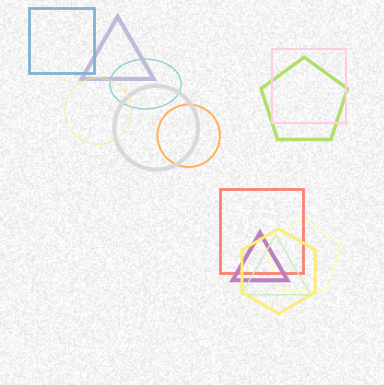[{"shape": "oval", "thickness": 1, "radius": 0.46, "center": [0.378, 0.782]}, {"shape": "pentagon", "thickness": 1, "radius": 0.52, "center": [0.787, 0.33]}, {"shape": "triangle", "thickness": 3, "radius": 0.54, "center": [0.306, 0.849]}, {"shape": "square", "thickness": 2, "radius": 0.54, "center": [0.68, 0.4]}, {"shape": "square", "thickness": 2, "radius": 0.42, "center": [0.159, 0.894]}, {"shape": "circle", "thickness": 1.5, "radius": 0.41, "center": [0.49, 0.647]}, {"shape": "pentagon", "thickness": 2.5, "radius": 0.59, "center": [0.79, 0.733]}, {"shape": "square", "thickness": 1.5, "radius": 0.48, "center": [0.803, 0.777]}, {"shape": "circle", "thickness": 3, "radius": 0.54, "center": [0.406, 0.668]}, {"shape": "triangle", "thickness": 3, "radius": 0.41, "center": [0.675, 0.313]}, {"shape": "triangle", "thickness": 1, "radius": 0.52, "center": [0.716, 0.287]}, {"shape": "hexagon", "thickness": 2, "radius": 0.55, "center": [0.724, 0.296]}, {"shape": "circle", "thickness": 0.5, "radius": 0.43, "center": [0.255, 0.712]}]